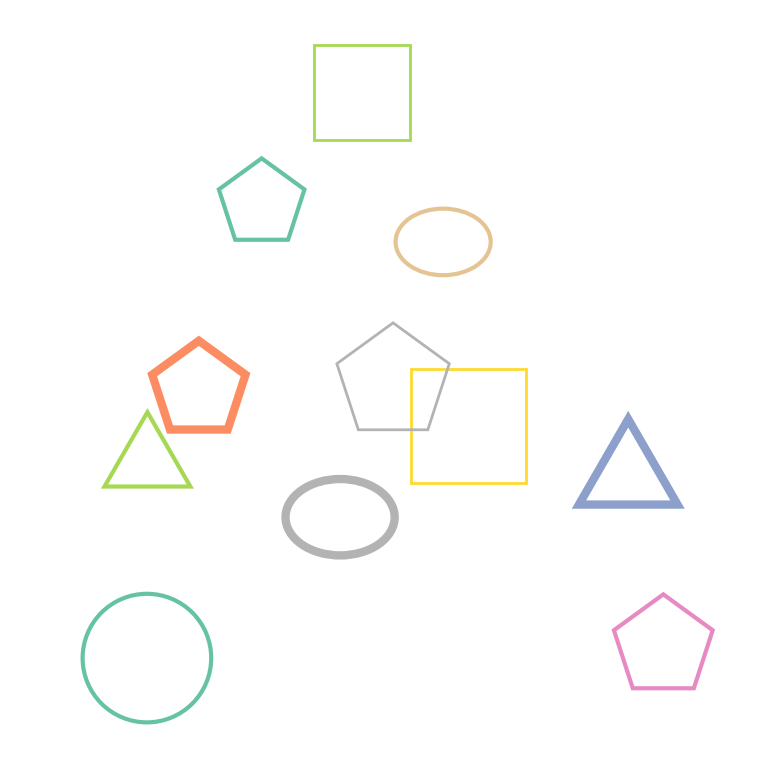[{"shape": "pentagon", "thickness": 1.5, "radius": 0.29, "center": [0.34, 0.736]}, {"shape": "circle", "thickness": 1.5, "radius": 0.42, "center": [0.191, 0.145]}, {"shape": "pentagon", "thickness": 3, "radius": 0.32, "center": [0.258, 0.494]}, {"shape": "triangle", "thickness": 3, "radius": 0.37, "center": [0.816, 0.382]}, {"shape": "pentagon", "thickness": 1.5, "radius": 0.34, "center": [0.861, 0.161]}, {"shape": "square", "thickness": 1, "radius": 0.31, "center": [0.47, 0.88]}, {"shape": "triangle", "thickness": 1.5, "radius": 0.32, "center": [0.191, 0.4]}, {"shape": "square", "thickness": 1, "radius": 0.37, "center": [0.609, 0.447]}, {"shape": "oval", "thickness": 1.5, "radius": 0.31, "center": [0.576, 0.686]}, {"shape": "oval", "thickness": 3, "radius": 0.35, "center": [0.442, 0.328]}, {"shape": "pentagon", "thickness": 1, "radius": 0.38, "center": [0.51, 0.504]}]